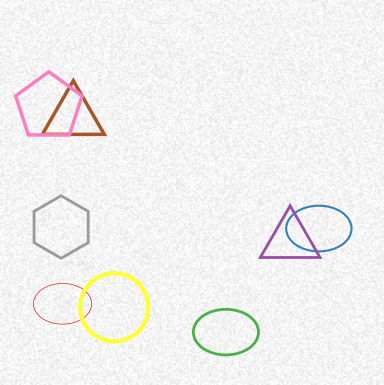[{"shape": "oval", "thickness": 0.5, "radius": 0.38, "center": [0.162, 0.211]}, {"shape": "oval", "thickness": 1.5, "radius": 0.42, "center": [0.828, 0.406]}, {"shape": "oval", "thickness": 2, "radius": 0.42, "center": [0.587, 0.137]}, {"shape": "triangle", "thickness": 2, "radius": 0.45, "center": [0.754, 0.376]}, {"shape": "circle", "thickness": 3, "radius": 0.44, "center": [0.297, 0.202]}, {"shape": "triangle", "thickness": 2.5, "radius": 0.46, "center": [0.19, 0.697]}, {"shape": "pentagon", "thickness": 2.5, "radius": 0.45, "center": [0.127, 0.723]}, {"shape": "hexagon", "thickness": 2, "radius": 0.41, "center": [0.159, 0.41]}]